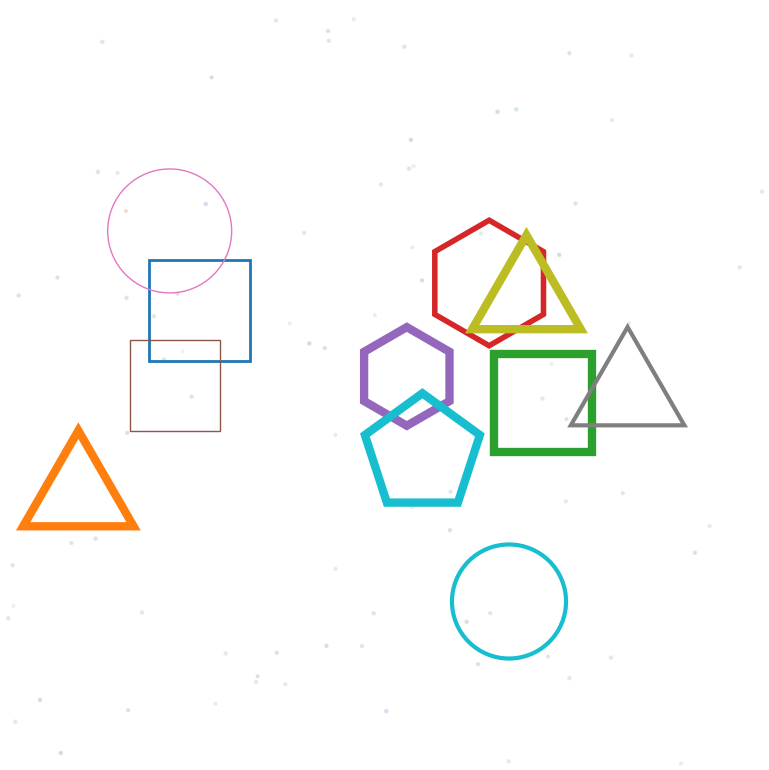[{"shape": "square", "thickness": 1, "radius": 0.33, "center": [0.259, 0.597]}, {"shape": "triangle", "thickness": 3, "radius": 0.41, "center": [0.102, 0.358]}, {"shape": "square", "thickness": 3, "radius": 0.32, "center": [0.705, 0.477]}, {"shape": "hexagon", "thickness": 2, "radius": 0.41, "center": [0.635, 0.632]}, {"shape": "hexagon", "thickness": 3, "radius": 0.32, "center": [0.528, 0.511]}, {"shape": "square", "thickness": 0.5, "radius": 0.29, "center": [0.228, 0.499]}, {"shape": "circle", "thickness": 0.5, "radius": 0.4, "center": [0.22, 0.7]}, {"shape": "triangle", "thickness": 1.5, "radius": 0.43, "center": [0.815, 0.49]}, {"shape": "triangle", "thickness": 3, "radius": 0.41, "center": [0.684, 0.613]}, {"shape": "circle", "thickness": 1.5, "radius": 0.37, "center": [0.661, 0.219]}, {"shape": "pentagon", "thickness": 3, "radius": 0.39, "center": [0.549, 0.411]}]